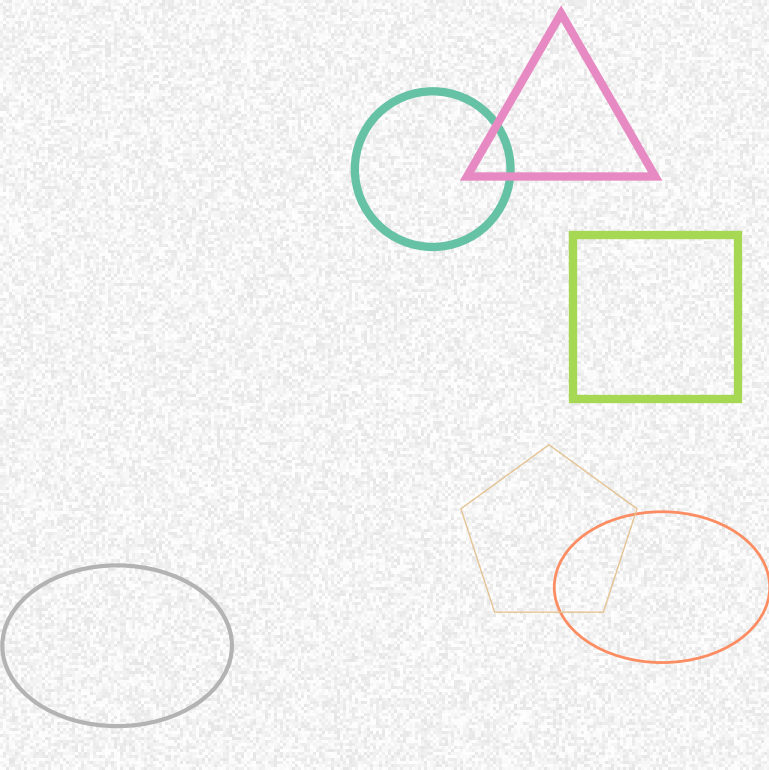[{"shape": "circle", "thickness": 3, "radius": 0.51, "center": [0.562, 0.78]}, {"shape": "oval", "thickness": 1, "radius": 0.7, "center": [0.86, 0.237]}, {"shape": "triangle", "thickness": 3, "radius": 0.71, "center": [0.729, 0.841]}, {"shape": "square", "thickness": 3, "radius": 0.53, "center": [0.851, 0.588]}, {"shape": "pentagon", "thickness": 0.5, "radius": 0.6, "center": [0.713, 0.302]}, {"shape": "oval", "thickness": 1.5, "radius": 0.75, "center": [0.152, 0.161]}]